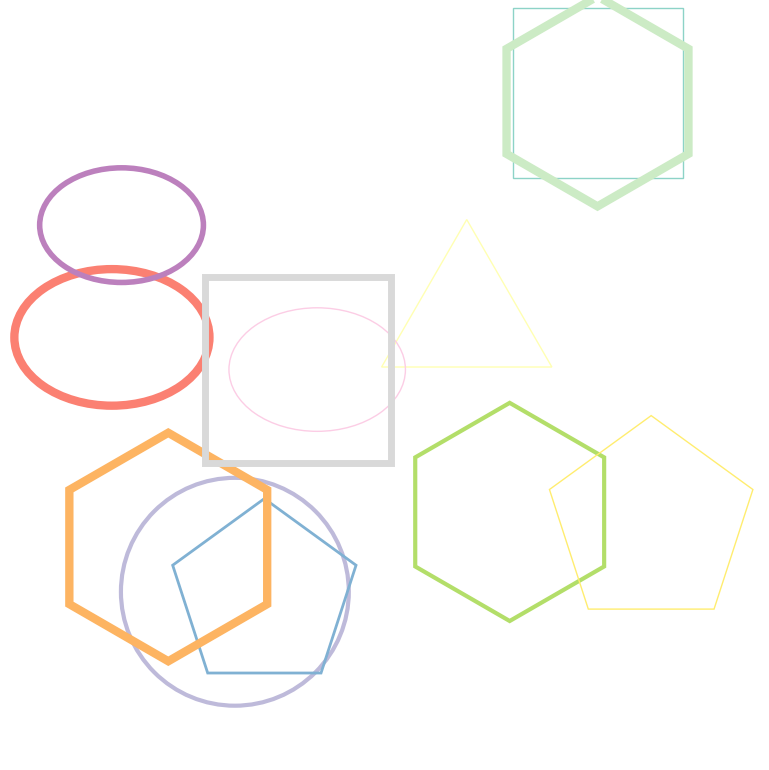[{"shape": "square", "thickness": 0.5, "radius": 0.55, "center": [0.777, 0.879]}, {"shape": "triangle", "thickness": 0.5, "radius": 0.64, "center": [0.606, 0.587]}, {"shape": "circle", "thickness": 1.5, "radius": 0.74, "center": [0.305, 0.231]}, {"shape": "oval", "thickness": 3, "radius": 0.63, "center": [0.145, 0.562]}, {"shape": "pentagon", "thickness": 1, "radius": 0.63, "center": [0.343, 0.227]}, {"shape": "hexagon", "thickness": 3, "radius": 0.74, "center": [0.219, 0.29]}, {"shape": "hexagon", "thickness": 1.5, "radius": 0.71, "center": [0.662, 0.335]}, {"shape": "oval", "thickness": 0.5, "radius": 0.57, "center": [0.412, 0.52]}, {"shape": "square", "thickness": 2.5, "radius": 0.6, "center": [0.387, 0.52]}, {"shape": "oval", "thickness": 2, "radius": 0.53, "center": [0.158, 0.708]}, {"shape": "hexagon", "thickness": 3, "radius": 0.68, "center": [0.776, 0.868]}, {"shape": "pentagon", "thickness": 0.5, "radius": 0.69, "center": [0.846, 0.321]}]